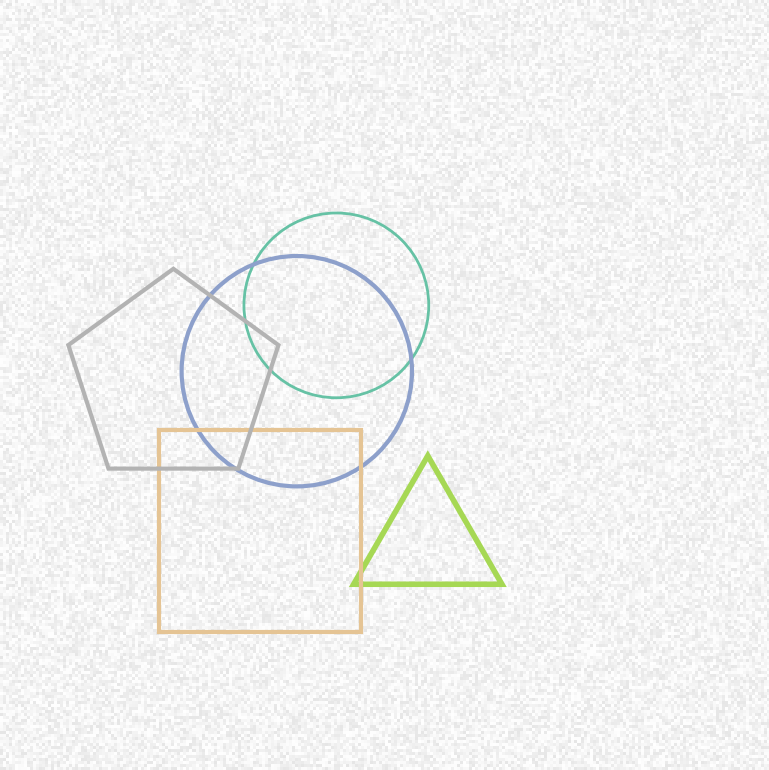[{"shape": "circle", "thickness": 1, "radius": 0.6, "center": [0.437, 0.603]}, {"shape": "circle", "thickness": 1.5, "radius": 0.75, "center": [0.385, 0.518]}, {"shape": "triangle", "thickness": 2, "radius": 0.56, "center": [0.556, 0.297]}, {"shape": "square", "thickness": 1.5, "radius": 0.66, "center": [0.338, 0.311]}, {"shape": "pentagon", "thickness": 1.5, "radius": 0.72, "center": [0.225, 0.507]}]